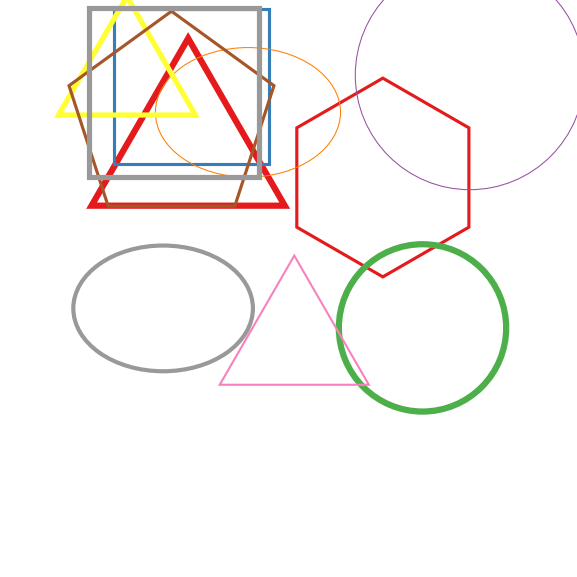[{"shape": "triangle", "thickness": 3, "radius": 0.97, "center": [0.326, 0.74]}, {"shape": "hexagon", "thickness": 1.5, "radius": 0.86, "center": [0.663, 0.692]}, {"shape": "square", "thickness": 1.5, "radius": 0.67, "center": [0.331, 0.849]}, {"shape": "circle", "thickness": 3, "radius": 0.72, "center": [0.732, 0.431]}, {"shape": "circle", "thickness": 0.5, "radius": 0.99, "center": [0.814, 0.869]}, {"shape": "oval", "thickness": 0.5, "radius": 0.8, "center": [0.429, 0.805]}, {"shape": "triangle", "thickness": 2.5, "radius": 0.68, "center": [0.22, 0.868]}, {"shape": "pentagon", "thickness": 1.5, "radius": 0.93, "center": [0.297, 0.793]}, {"shape": "triangle", "thickness": 1, "radius": 0.75, "center": [0.51, 0.407]}, {"shape": "oval", "thickness": 2, "radius": 0.78, "center": [0.282, 0.465]}, {"shape": "square", "thickness": 2.5, "radius": 0.73, "center": [0.301, 0.839]}]